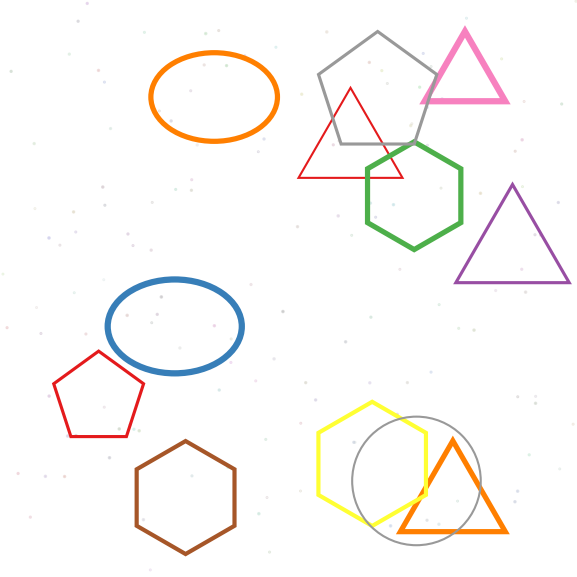[{"shape": "pentagon", "thickness": 1.5, "radius": 0.41, "center": [0.171, 0.309]}, {"shape": "triangle", "thickness": 1, "radius": 0.52, "center": [0.607, 0.743]}, {"shape": "oval", "thickness": 3, "radius": 0.58, "center": [0.303, 0.434]}, {"shape": "hexagon", "thickness": 2.5, "radius": 0.47, "center": [0.717, 0.66]}, {"shape": "triangle", "thickness": 1.5, "radius": 0.57, "center": [0.887, 0.566]}, {"shape": "triangle", "thickness": 2.5, "radius": 0.52, "center": [0.784, 0.131]}, {"shape": "oval", "thickness": 2.5, "radius": 0.55, "center": [0.371, 0.831]}, {"shape": "hexagon", "thickness": 2, "radius": 0.54, "center": [0.644, 0.196]}, {"shape": "hexagon", "thickness": 2, "radius": 0.49, "center": [0.321, 0.138]}, {"shape": "triangle", "thickness": 3, "radius": 0.4, "center": [0.805, 0.864]}, {"shape": "circle", "thickness": 1, "radius": 0.56, "center": [0.721, 0.166]}, {"shape": "pentagon", "thickness": 1.5, "radius": 0.54, "center": [0.654, 0.837]}]